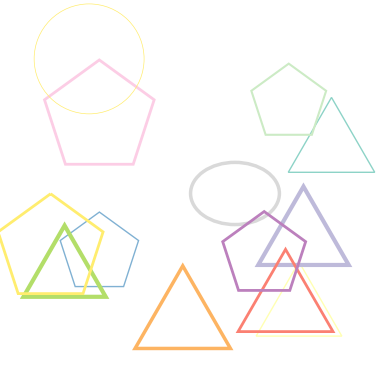[{"shape": "triangle", "thickness": 1, "radius": 0.65, "center": [0.861, 0.617]}, {"shape": "triangle", "thickness": 1, "radius": 0.64, "center": [0.777, 0.191]}, {"shape": "triangle", "thickness": 3, "radius": 0.68, "center": [0.788, 0.38]}, {"shape": "triangle", "thickness": 2, "radius": 0.71, "center": [0.742, 0.21]}, {"shape": "pentagon", "thickness": 1, "radius": 0.53, "center": [0.258, 0.342]}, {"shape": "triangle", "thickness": 2.5, "radius": 0.72, "center": [0.475, 0.166]}, {"shape": "triangle", "thickness": 3, "radius": 0.62, "center": [0.168, 0.291]}, {"shape": "pentagon", "thickness": 2, "radius": 0.75, "center": [0.258, 0.695]}, {"shape": "oval", "thickness": 2.5, "radius": 0.58, "center": [0.61, 0.497]}, {"shape": "pentagon", "thickness": 2, "radius": 0.57, "center": [0.686, 0.337]}, {"shape": "pentagon", "thickness": 1.5, "radius": 0.51, "center": [0.75, 0.733]}, {"shape": "circle", "thickness": 0.5, "radius": 0.71, "center": [0.231, 0.847]}, {"shape": "pentagon", "thickness": 2, "radius": 0.72, "center": [0.131, 0.353]}]